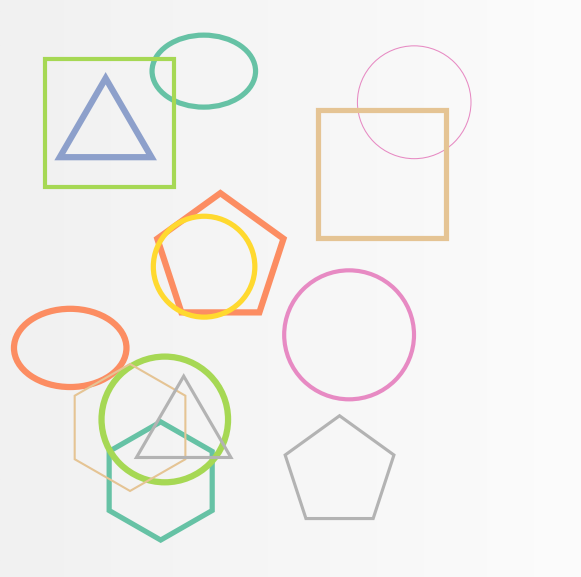[{"shape": "oval", "thickness": 2.5, "radius": 0.45, "center": [0.351, 0.876]}, {"shape": "hexagon", "thickness": 2.5, "radius": 0.51, "center": [0.276, 0.166]}, {"shape": "oval", "thickness": 3, "radius": 0.48, "center": [0.121, 0.397]}, {"shape": "pentagon", "thickness": 3, "radius": 0.57, "center": [0.379, 0.551]}, {"shape": "triangle", "thickness": 3, "radius": 0.46, "center": [0.182, 0.773]}, {"shape": "circle", "thickness": 2, "radius": 0.56, "center": [0.601, 0.419]}, {"shape": "circle", "thickness": 0.5, "radius": 0.49, "center": [0.713, 0.822]}, {"shape": "square", "thickness": 2, "radius": 0.55, "center": [0.188, 0.786]}, {"shape": "circle", "thickness": 3, "radius": 0.54, "center": [0.284, 0.273]}, {"shape": "circle", "thickness": 2.5, "radius": 0.44, "center": [0.351, 0.537]}, {"shape": "hexagon", "thickness": 1, "radius": 0.55, "center": [0.224, 0.259]}, {"shape": "square", "thickness": 2.5, "radius": 0.55, "center": [0.657, 0.698]}, {"shape": "pentagon", "thickness": 1.5, "radius": 0.49, "center": [0.584, 0.181]}, {"shape": "triangle", "thickness": 1.5, "radius": 0.47, "center": [0.316, 0.254]}]